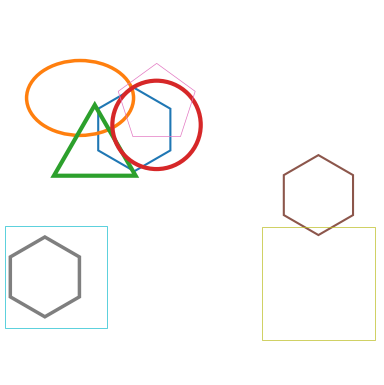[{"shape": "hexagon", "thickness": 1.5, "radius": 0.54, "center": [0.349, 0.663]}, {"shape": "oval", "thickness": 2.5, "radius": 0.69, "center": [0.208, 0.746]}, {"shape": "triangle", "thickness": 3, "radius": 0.61, "center": [0.246, 0.605]}, {"shape": "circle", "thickness": 3, "radius": 0.57, "center": [0.407, 0.676]}, {"shape": "hexagon", "thickness": 1.5, "radius": 0.52, "center": [0.827, 0.493]}, {"shape": "pentagon", "thickness": 0.5, "radius": 0.53, "center": [0.407, 0.73]}, {"shape": "hexagon", "thickness": 2.5, "radius": 0.52, "center": [0.117, 0.281]}, {"shape": "square", "thickness": 0.5, "radius": 0.73, "center": [0.828, 0.265]}, {"shape": "square", "thickness": 0.5, "radius": 0.67, "center": [0.145, 0.28]}]